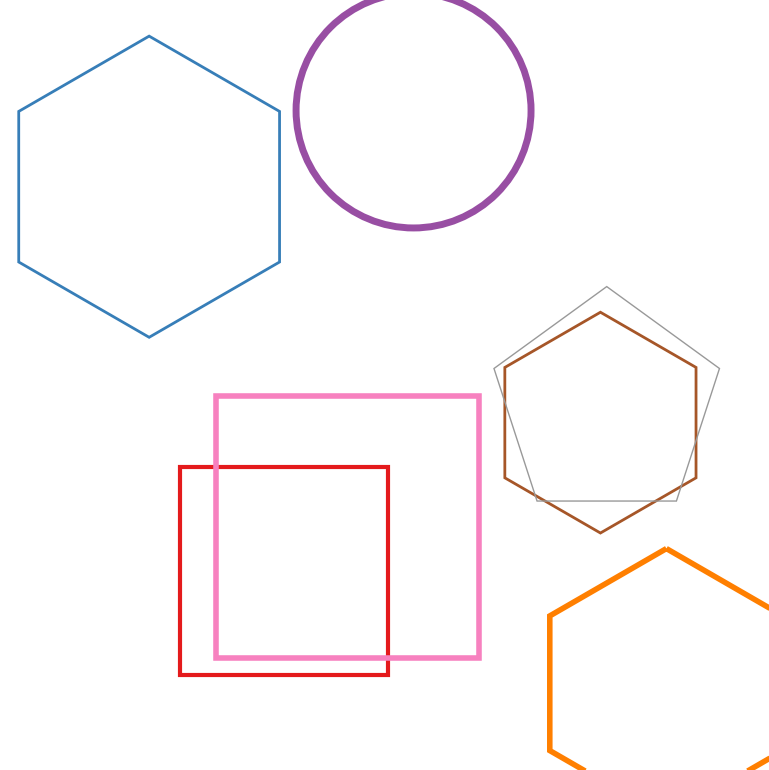[{"shape": "square", "thickness": 1.5, "radius": 0.67, "center": [0.369, 0.258]}, {"shape": "hexagon", "thickness": 1, "radius": 0.98, "center": [0.194, 0.758]}, {"shape": "circle", "thickness": 2.5, "radius": 0.76, "center": [0.537, 0.857]}, {"shape": "hexagon", "thickness": 2, "radius": 0.87, "center": [0.865, 0.113]}, {"shape": "hexagon", "thickness": 1, "radius": 0.72, "center": [0.78, 0.451]}, {"shape": "square", "thickness": 2, "radius": 0.85, "center": [0.451, 0.316]}, {"shape": "pentagon", "thickness": 0.5, "radius": 0.77, "center": [0.788, 0.474]}]